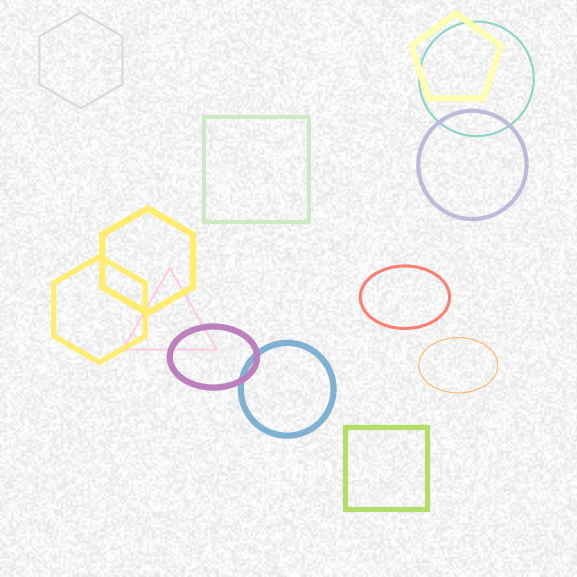[{"shape": "circle", "thickness": 1, "radius": 0.5, "center": [0.825, 0.863]}, {"shape": "pentagon", "thickness": 3, "radius": 0.41, "center": [0.79, 0.895]}, {"shape": "circle", "thickness": 2, "radius": 0.47, "center": [0.818, 0.714]}, {"shape": "oval", "thickness": 1.5, "radius": 0.39, "center": [0.701, 0.484]}, {"shape": "circle", "thickness": 3, "radius": 0.4, "center": [0.497, 0.325]}, {"shape": "oval", "thickness": 0.5, "radius": 0.34, "center": [0.794, 0.367]}, {"shape": "square", "thickness": 2.5, "radius": 0.36, "center": [0.668, 0.188]}, {"shape": "triangle", "thickness": 1, "radius": 0.47, "center": [0.294, 0.441]}, {"shape": "hexagon", "thickness": 1, "radius": 0.41, "center": [0.14, 0.895]}, {"shape": "oval", "thickness": 3, "radius": 0.38, "center": [0.37, 0.381]}, {"shape": "square", "thickness": 2, "radius": 0.45, "center": [0.444, 0.706]}, {"shape": "hexagon", "thickness": 3, "radius": 0.45, "center": [0.256, 0.548]}, {"shape": "hexagon", "thickness": 2.5, "radius": 0.46, "center": [0.172, 0.463]}]